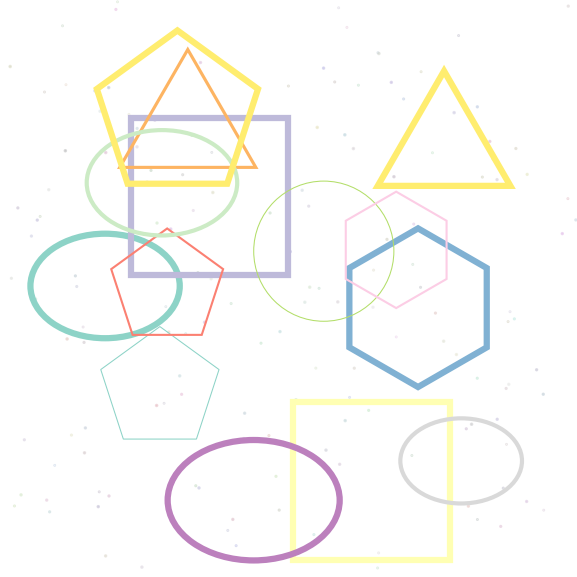[{"shape": "oval", "thickness": 3, "radius": 0.65, "center": [0.182, 0.504]}, {"shape": "pentagon", "thickness": 0.5, "radius": 0.54, "center": [0.277, 0.326]}, {"shape": "square", "thickness": 3, "radius": 0.68, "center": [0.643, 0.166]}, {"shape": "square", "thickness": 3, "radius": 0.68, "center": [0.363, 0.659]}, {"shape": "pentagon", "thickness": 1, "radius": 0.51, "center": [0.289, 0.502]}, {"shape": "hexagon", "thickness": 3, "radius": 0.69, "center": [0.724, 0.466]}, {"shape": "triangle", "thickness": 1.5, "radius": 0.68, "center": [0.325, 0.777]}, {"shape": "circle", "thickness": 0.5, "radius": 0.61, "center": [0.561, 0.564]}, {"shape": "hexagon", "thickness": 1, "radius": 0.5, "center": [0.686, 0.566]}, {"shape": "oval", "thickness": 2, "radius": 0.53, "center": [0.799, 0.201]}, {"shape": "oval", "thickness": 3, "radius": 0.74, "center": [0.439, 0.133]}, {"shape": "oval", "thickness": 2, "radius": 0.65, "center": [0.28, 0.683]}, {"shape": "triangle", "thickness": 3, "radius": 0.66, "center": [0.769, 0.744]}, {"shape": "pentagon", "thickness": 3, "radius": 0.73, "center": [0.307, 0.8]}]